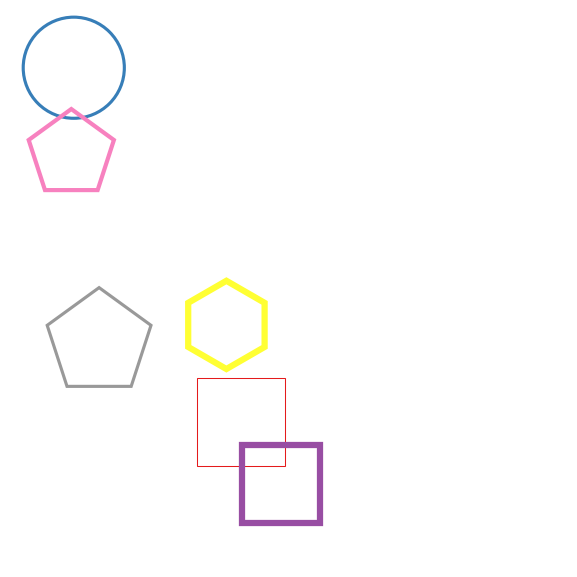[{"shape": "square", "thickness": 0.5, "radius": 0.38, "center": [0.418, 0.269]}, {"shape": "circle", "thickness": 1.5, "radius": 0.44, "center": [0.128, 0.882]}, {"shape": "square", "thickness": 3, "radius": 0.34, "center": [0.487, 0.161]}, {"shape": "hexagon", "thickness": 3, "radius": 0.38, "center": [0.392, 0.437]}, {"shape": "pentagon", "thickness": 2, "radius": 0.39, "center": [0.123, 0.733]}, {"shape": "pentagon", "thickness": 1.5, "radius": 0.47, "center": [0.172, 0.407]}]